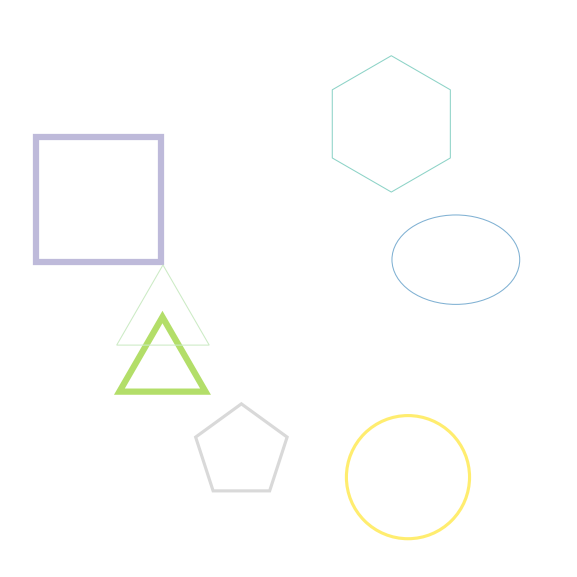[{"shape": "hexagon", "thickness": 0.5, "radius": 0.59, "center": [0.678, 0.785]}, {"shape": "square", "thickness": 3, "radius": 0.54, "center": [0.171, 0.654]}, {"shape": "oval", "thickness": 0.5, "radius": 0.55, "center": [0.789, 0.549]}, {"shape": "triangle", "thickness": 3, "radius": 0.43, "center": [0.281, 0.364]}, {"shape": "pentagon", "thickness": 1.5, "radius": 0.42, "center": [0.418, 0.217]}, {"shape": "triangle", "thickness": 0.5, "radius": 0.46, "center": [0.282, 0.448]}, {"shape": "circle", "thickness": 1.5, "radius": 0.53, "center": [0.706, 0.173]}]